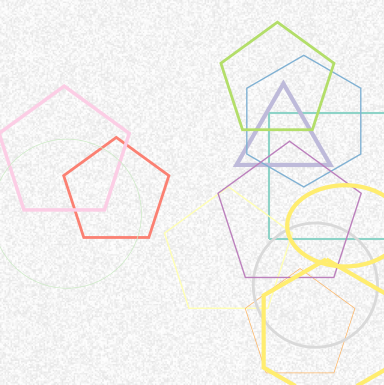[{"shape": "square", "thickness": 1.5, "radius": 0.82, "center": [0.863, 0.542]}, {"shape": "pentagon", "thickness": 1, "radius": 0.87, "center": [0.593, 0.341]}, {"shape": "triangle", "thickness": 3, "radius": 0.7, "center": [0.736, 0.642]}, {"shape": "pentagon", "thickness": 2, "radius": 0.72, "center": [0.302, 0.499]}, {"shape": "hexagon", "thickness": 1, "radius": 0.85, "center": [0.789, 0.685]}, {"shape": "pentagon", "thickness": 0.5, "radius": 0.75, "center": [0.779, 0.153]}, {"shape": "pentagon", "thickness": 2, "radius": 0.77, "center": [0.721, 0.788]}, {"shape": "pentagon", "thickness": 2.5, "radius": 0.89, "center": [0.167, 0.599]}, {"shape": "circle", "thickness": 2, "radius": 0.81, "center": [0.819, 0.259]}, {"shape": "pentagon", "thickness": 1, "radius": 0.98, "center": [0.752, 0.438]}, {"shape": "circle", "thickness": 0.5, "radius": 0.97, "center": [0.174, 0.445]}, {"shape": "hexagon", "thickness": 3, "radius": 0.94, "center": [0.847, 0.139]}, {"shape": "oval", "thickness": 3, "radius": 0.75, "center": [0.897, 0.413]}]